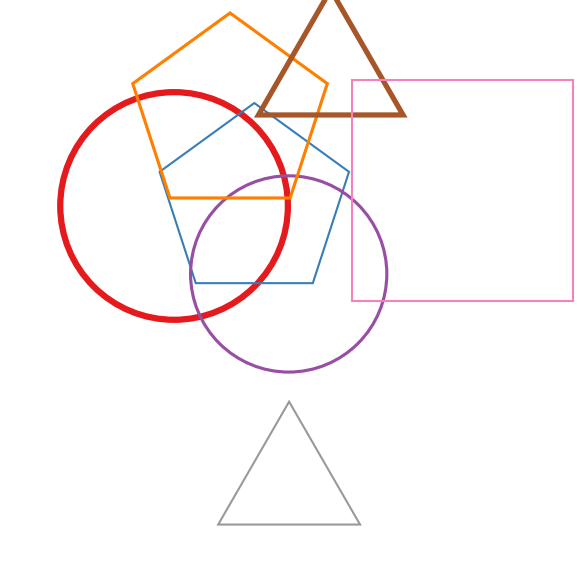[{"shape": "circle", "thickness": 3, "radius": 0.99, "center": [0.301, 0.642]}, {"shape": "pentagon", "thickness": 1, "radius": 0.86, "center": [0.44, 0.648]}, {"shape": "circle", "thickness": 1.5, "radius": 0.85, "center": [0.5, 0.525]}, {"shape": "pentagon", "thickness": 1.5, "radius": 0.89, "center": [0.398, 0.8]}, {"shape": "triangle", "thickness": 2.5, "radius": 0.72, "center": [0.573, 0.872]}, {"shape": "square", "thickness": 1, "radius": 0.96, "center": [0.8, 0.669]}, {"shape": "triangle", "thickness": 1, "radius": 0.71, "center": [0.501, 0.162]}]